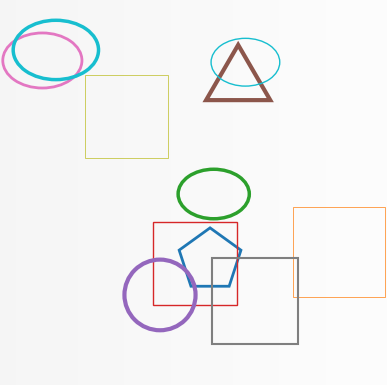[{"shape": "pentagon", "thickness": 2, "radius": 0.42, "center": [0.542, 0.324]}, {"shape": "square", "thickness": 0.5, "radius": 0.59, "center": [0.875, 0.345]}, {"shape": "oval", "thickness": 2.5, "radius": 0.46, "center": [0.552, 0.496]}, {"shape": "square", "thickness": 1, "radius": 0.54, "center": [0.503, 0.316]}, {"shape": "circle", "thickness": 3, "radius": 0.46, "center": [0.413, 0.234]}, {"shape": "triangle", "thickness": 3, "radius": 0.48, "center": [0.615, 0.788]}, {"shape": "oval", "thickness": 2, "radius": 0.51, "center": [0.109, 0.843]}, {"shape": "square", "thickness": 1.5, "radius": 0.55, "center": [0.658, 0.219]}, {"shape": "square", "thickness": 0.5, "radius": 0.54, "center": [0.327, 0.698]}, {"shape": "oval", "thickness": 1, "radius": 0.44, "center": [0.633, 0.838]}, {"shape": "oval", "thickness": 2.5, "radius": 0.55, "center": [0.144, 0.87]}]